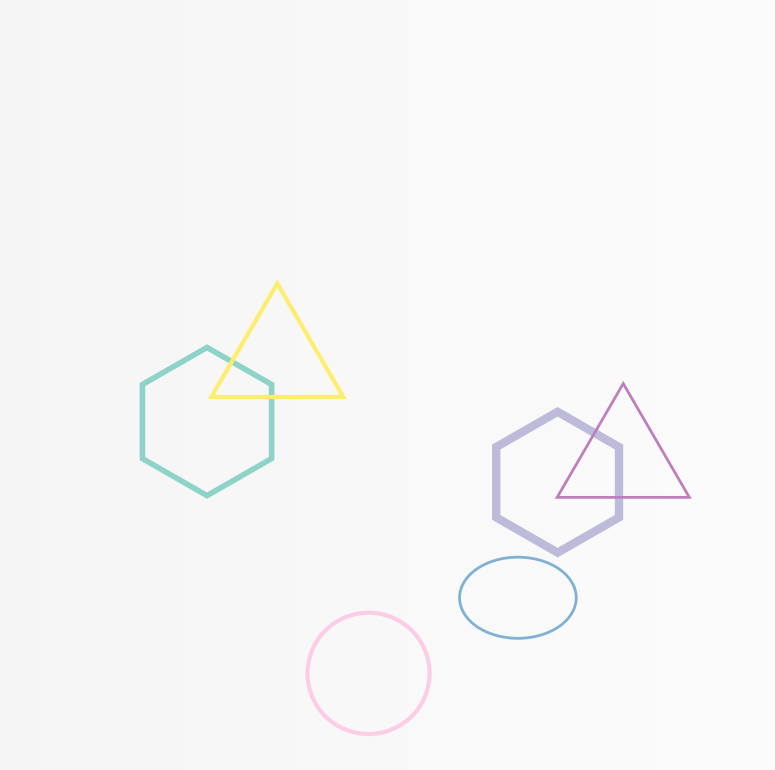[{"shape": "hexagon", "thickness": 2, "radius": 0.48, "center": [0.267, 0.453]}, {"shape": "hexagon", "thickness": 3, "radius": 0.46, "center": [0.719, 0.374]}, {"shape": "oval", "thickness": 1, "radius": 0.38, "center": [0.668, 0.224]}, {"shape": "circle", "thickness": 1.5, "radius": 0.39, "center": [0.476, 0.126]}, {"shape": "triangle", "thickness": 1, "radius": 0.49, "center": [0.804, 0.403]}, {"shape": "triangle", "thickness": 1.5, "radius": 0.49, "center": [0.358, 0.534]}]